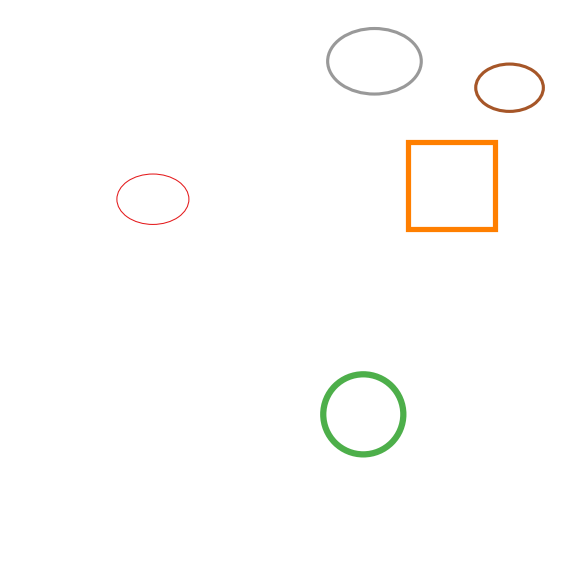[{"shape": "oval", "thickness": 0.5, "radius": 0.31, "center": [0.265, 0.654]}, {"shape": "circle", "thickness": 3, "radius": 0.35, "center": [0.629, 0.282]}, {"shape": "square", "thickness": 2.5, "radius": 0.38, "center": [0.782, 0.678]}, {"shape": "oval", "thickness": 1.5, "radius": 0.29, "center": [0.882, 0.847]}, {"shape": "oval", "thickness": 1.5, "radius": 0.41, "center": [0.648, 0.893]}]